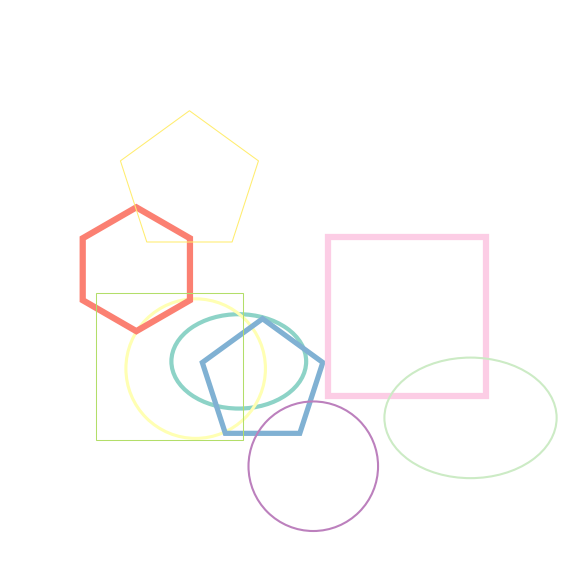[{"shape": "oval", "thickness": 2, "radius": 0.58, "center": [0.413, 0.373]}, {"shape": "circle", "thickness": 1.5, "radius": 0.6, "center": [0.339, 0.361]}, {"shape": "hexagon", "thickness": 3, "radius": 0.54, "center": [0.236, 0.533]}, {"shape": "pentagon", "thickness": 2.5, "radius": 0.55, "center": [0.455, 0.338]}, {"shape": "square", "thickness": 0.5, "radius": 0.64, "center": [0.293, 0.365]}, {"shape": "square", "thickness": 3, "radius": 0.69, "center": [0.705, 0.451]}, {"shape": "circle", "thickness": 1, "radius": 0.56, "center": [0.542, 0.192]}, {"shape": "oval", "thickness": 1, "radius": 0.75, "center": [0.815, 0.276]}, {"shape": "pentagon", "thickness": 0.5, "radius": 0.63, "center": [0.328, 0.682]}]